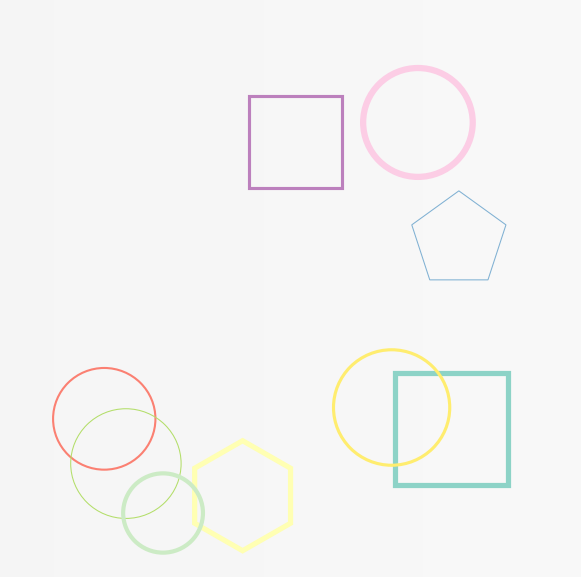[{"shape": "square", "thickness": 2.5, "radius": 0.48, "center": [0.777, 0.256]}, {"shape": "hexagon", "thickness": 2.5, "radius": 0.48, "center": [0.417, 0.141]}, {"shape": "circle", "thickness": 1, "radius": 0.44, "center": [0.179, 0.274]}, {"shape": "pentagon", "thickness": 0.5, "radius": 0.43, "center": [0.789, 0.583]}, {"shape": "circle", "thickness": 0.5, "radius": 0.47, "center": [0.217, 0.196]}, {"shape": "circle", "thickness": 3, "radius": 0.47, "center": [0.719, 0.787]}, {"shape": "square", "thickness": 1.5, "radius": 0.4, "center": [0.509, 0.753]}, {"shape": "circle", "thickness": 2, "radius": 0.34, "center": [0.281, 0.111]}, {"shape": "circle", "thickness": 1.5, "radius": 0.5, "center": [0.674, 0.293]}]